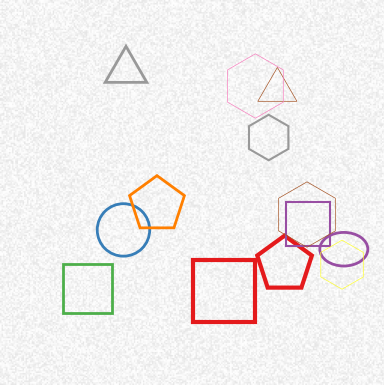[{"shape": "square", "thickness": 3, "radius": 0.41, "center": [0.582, 0.243]}, {"shape": "pentagon", "thickness": 3, "radius": 0.37, "center": [0.739, 0.313]}, {"shape": "circle", "thickness": 2, "radius": 0.34, "center": [0.321, 0.403]}, {"shape": "square", "thickness": 2, "radius": 0.32, "center": [0.228, 0.252]}, {"shape": "square", "thickness": 1.5, "radius": 0.29, "center": [0.801, 0.417]}, {"shape": "oval", "thickness": 2, "radius": 0.31, "center": [0.893, 0.353]}, {"shape": "pentagon", "thickness": 2, "radius": 0.37, "center": [0.408, 0.469]}, {"shape": "hexagon", "thickness": 0.5, "radius": 0.32, "center": [0.888, 0.313]}, {"shape": "triangle", "thickness": 0.5, "radius": 0.29, "center": [0.72, 0.766]}, {"shape": "hexagon", "thickness": 0.5, "radius": 0.42, "center": [0.797, 0.443]}, {"shape": "hexagon", "thickness": 0.5, "radius": 0.42, "center": [0.663, 0.777]}, {"shape": "hexagon", "thickness": 1.5, "radius": 0.3, "center": [0.698, 0.643]}, {"shape": "triangle", "thickness": 2, "radius": 0.31, "center": [0.327, 0.817]}]